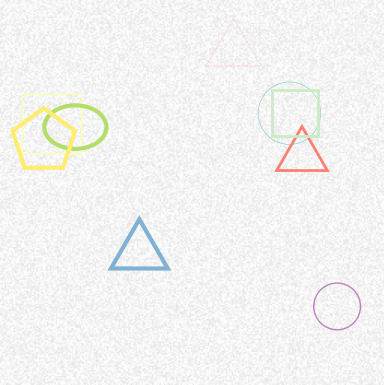[{"shape": "circle", "thickness": 0.5, "radius": 0.41, "center": [0.752, 0.706]}, {"shape": "square", "thickness": 1, "radius": 0.38, "center": [0.133, 0.679]}, {"shape": "triangle", "thickness": 2, "radius": 0.38, "center": [0.784, 0.595]}, {"shape": "triangle", "thickness": 3, "radius": 0.43, "center": [0.362, 0.345]}, {"shape": "oval", "thickness": 3, "radius": 0.4, "center": [0.196, 0.67]}, {"shape": "triangle", "thickness": 0.5, "radius": 0.41, "center": [0.607, 0.87]}, {"shape": "circle", "thickness": 1, "radius": 0.3, "center": [0.876, 0.204]}, {"shape": "square", "thickness": 2, "radius": 0.3, "center": [0.766, 0.706]}, {"shape": "pentagon", "thickness": 3, "radius": 0.43, "center": [0.114, 0.633]}]